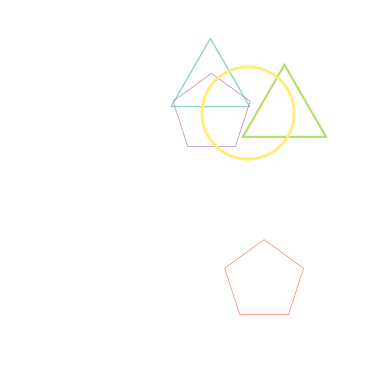[{"shape": "triangle", "thickness": 1, "radius": 0.59, "center": [0.546, 0.782]}, {"shape": "pentagon", "thickness": 0.5, "radius": 0.54, "center": [0.686, 0.27]}, {"shape": "triangle", "thickness": 1.5, "radius": 0.62, "center": [0.739, 0.707]}, {"shape": "pentagon", "thickness": 0.5, "radius": 0.53, "center": [0.55, 0.704]}, {"shape": "circle", "thickness": 2, "radius": 0.6, "center": [0.644, 0.706]}]